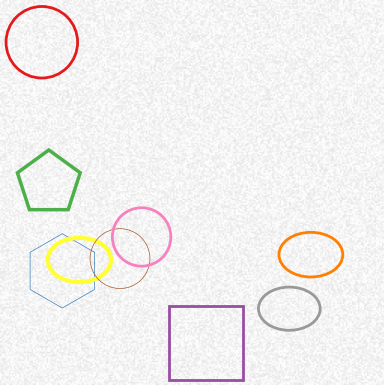[{"shape": "circle", "thickness": 2, "radius": 0.46, "center": [0.109, 0.89]}, {"shape": "hexagon", "thickness": 0.5, "radius": 0.48, "center": [0.162, 0.296]}, {"shape": "pentagon", "thickness": 2.5, "radius": 0.43, "center": [0.127, 0.525]}, {"shape": "square", "thickness": 2, "radius": 0.48, "center": [0.535, 0.109]}, {"shape": "oval", "thickness": 2, "radius": 0.41, "center": [0.807, 0.339]}, {"shape": "oval", "thickness": 3, "radius": 0.41, "center": [0.206, 0.325]}, {"shape": "circle", "thickness": 0.5, "radius": 0.39, "center": [0.312, 0.328]}, {"shape": "circle", "thickness": 2, "radius": 0.38, "center": [0.368, 0.385]}, {"shape": "oval", "thickness": 2, "radius": 0.4, "center": [0.752, 0.198]}]